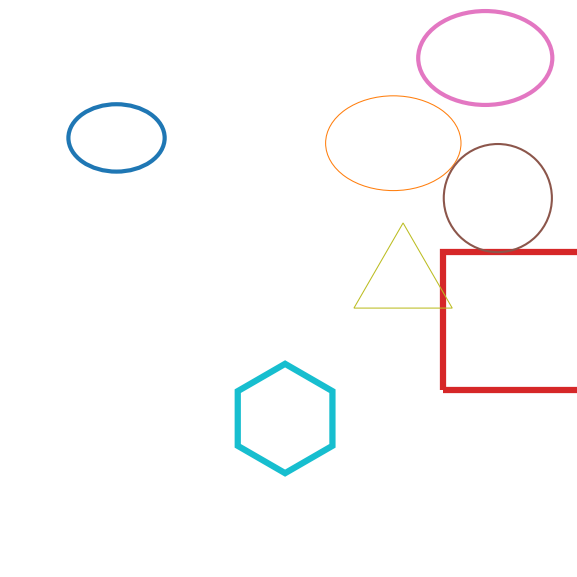[{"shape": "oval", "thickness": 2, "radius": 0.42, "center": [0.202, 0.76]}, {"shape": "oval", "thickness": 0.5, "radius": 0.59, "center": [0.681, 0.751]}, {"shape": "square", "thickness": 3, "radius": 0.6, "center": [0.887, 0.443]}, {"shape": "circle", "thickness": 1, "radius": 0.47, "center": [0.862, 0.656]}, {"shape": "oval", "thickness": 2, "radius": 0.58, "center": [0.84, 0.899]}, {"shape": "triangle", "thickness": 0.5, "radius": 0.49, "center": [0.698, 0.515]}, {"shape": "hexagon", "thickness": 3, "radius": 0.47, "center": [0.494, 0.274]}]